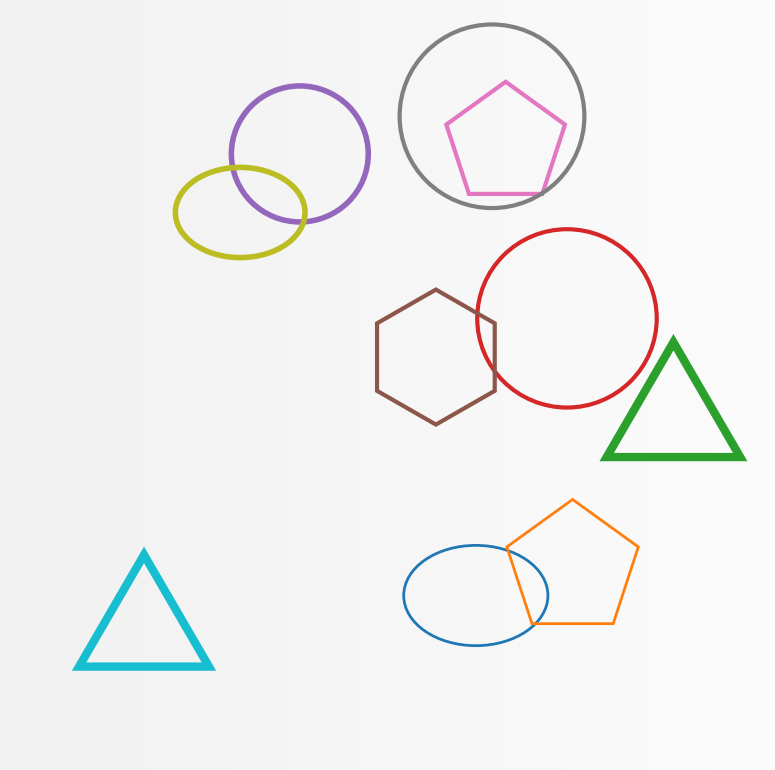[{"shape": "oval", "thickness": 1, "radius": 0.47, "center": [0.614, 0.227]}, {"shape": "pentagon", "thickness": 1, "radius": 0.45, "center": [0.739, 0.262]}, {"shape": "triangle", "thickness": 3, "radius": 0.5, "center": [0.869, 0.456]}, {"shape": "circle", "thickness": 1.5, "radius": 0.58, "center": [0.732, 0.587]}, {"shape": "circle", "thickness": 2, "radius": 0.44, "center": [0.387, 0.8]}, {"shape": "hexagon", "thickness": 1.5, "radius": 0.44, "center": [0.562, 0.536]}, {"shape": "pentagon", "thickness": 1.5, "radius": 0.4, "center": [0.652, 0.813]}, {"shape": "circle", "thickness": 1.5, "radius": 0.6, "center": [0.635, 0.849]}, {"shape": "oval", "thickness": 2, "radius": 0.42, "center": [0.31, 0.724]}, {"shape": "triangle", "thickness": 3, "radius": 0.48, "center": [0.186, 0.183]}]